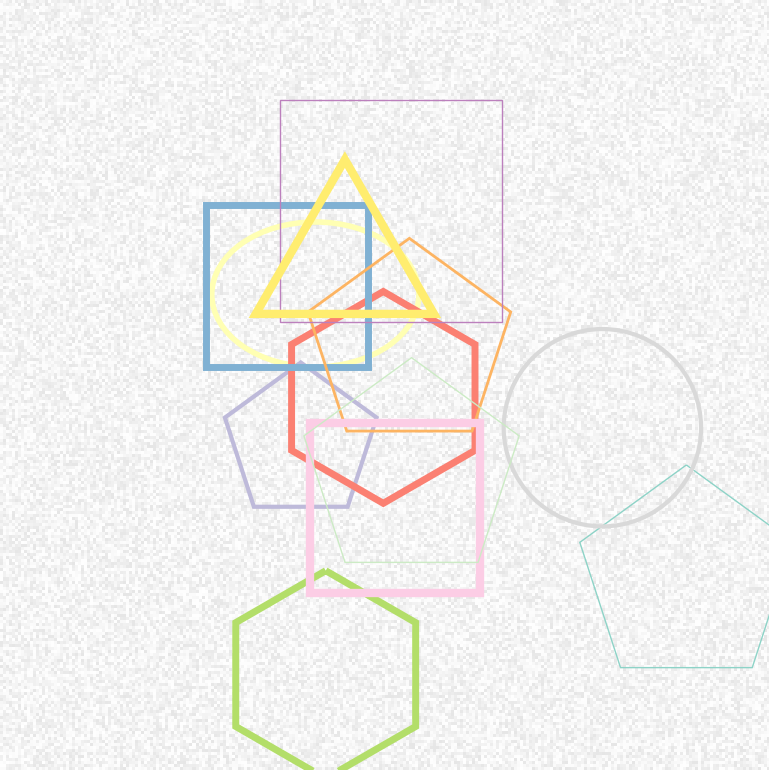[{"shape": "pentagon", "thickness": 0.5, "radius": 0.73, "center": [0.891, 0.251]}, {"shape": "oval", "thickness": 2, "radius": 0.67, "center": [0.41, 0.618]}, {"shape": "pentagon", "thickness": 1.5, "radius": 0.52, "center": [0.391, 0.426]}, {"shape": "hexagon", "thickness": 2.5, "radius": 0.69, "center": [0.498, 0.484]}, {"shape": "square", "thickness": 2.5, "radius": 0.53, "center": [0.373, 0.628]}, {"shape": "pentagon", "thickness": 1, "radius": 0.69, "center": [0.532, 0.552]}, {"shape": "hexagon", "thickness": 2.5, "radius": 0.67, "center": [0.423, 0.124]}, {"shape": "square", "thickness": 3, "radius": 0.55, "center": [0.513, 0.34]}, {"shape": "circle", "thickness": 1.5, "radius": 0.64, "center": [0.782, 0.444]}, {"shape": "square", "thickness": 0.5, "radius": 0.72, "center": [0.508, 0.726]}, {"shape": "pentagon", "thickness": 0.5, "radius": 0.73, "center": [0.534, 0.389]}, {"shape": "triangle", "thickness": 3, "radius": 0.67, "center": [0.448, 0.659]}]